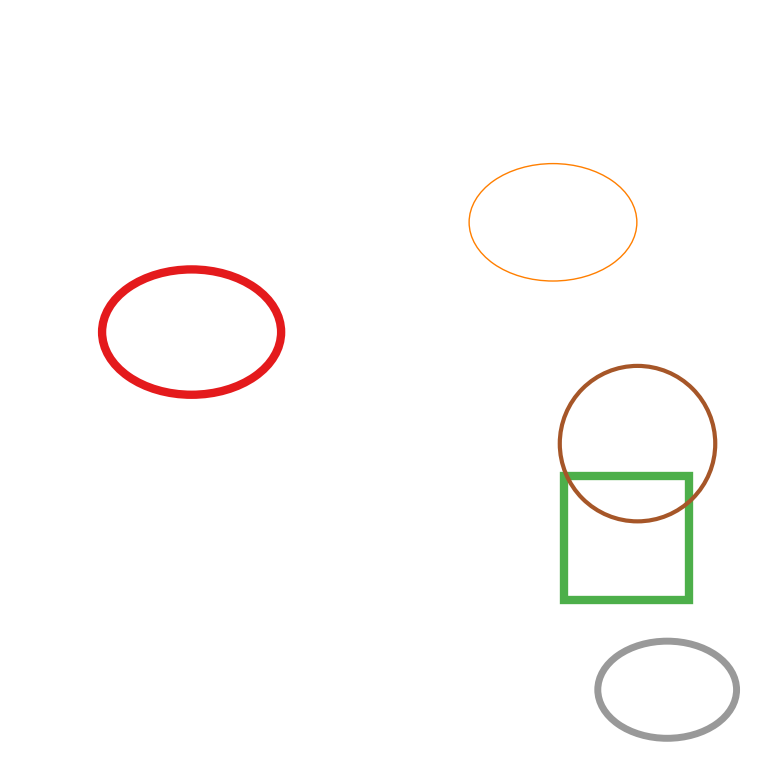[{"shape": "oval", "thickness": 3, "radius": 0.58, "center": [0.249, 0.569]}, {"shape": "square", "thickness": 3, "radius": 0.4, "center": [0.814, 0.302]}, {"shape": "oval", "thickness": 0.5, "radius": 0.54, "center": [0.718, 0.711]}, {"shape": "circle", "thickness": 1.5, "radius": 0.5, "center": [0.828, 0.424]}, {"shape": "oval", "thickness": 2.5, "radius": 0.45, "center": [0.866, 0.104]}]